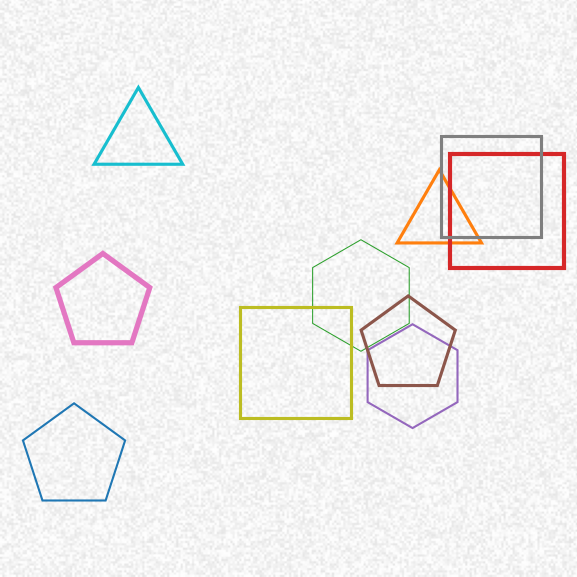[{"shape": "pentagon", "thickness": 1, "radius": 0.47, "center": [0.128, 0.208]}, {"shape": "triangle", "thickness": 1.5, "radius": 0.42, "center": [0.761, 0.621]}, {"shape": "hexagon", "thickness": 0.5, "radius": 0.48, "center": [0.625, 0.487]}, {"shape": "square", "thickness": 2, "radius": 0.49, "center": [0.878, 0.634]}, {"shape": "hexagon", "thickness": 1, "radius": 0.45, "center": [0.714, 0.348]}, {"shape": "pentagon", "thickness": 1.5, "radius": 0.43, "center": [0.707, 0.401]}, {"shape": "pentagon", "thickness": 2.5, "radius": 0.43, "center": [0.178, 0.475]}, {"shape": "square", "thickness": 1.5, "radius": 0.43, "center": [0.85, 0.676]}, {"shape": "square", "thickness": 1.5, "radius": 0.48, "center": [0.511, 0.372]}, {"shape": "triangle", "thickness": 1.5, "radius": 0.44, "center": [0.24, 0.759]}]